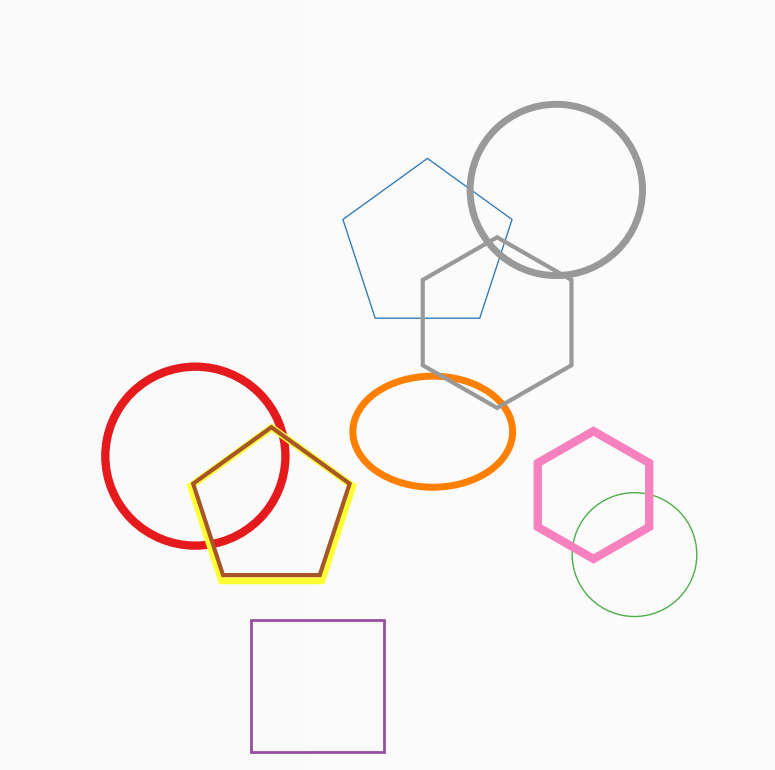[{"shape": "circle", "thickness": 3, "radius": 0.58, "center": [0.252, 0.408]}, {"shape": "pentagon", "thickness": 0.5, "radius": 0.57, "center": [0.552, 0.68]}, {"shape": "circle", "thickness": 0.5, "radius": 0.4, "center": [0.819, 0.28]}, {"shape": "square", "thickness": 1, "radius": 0.43, "center": [0.409, 0.109]}, {"shape": "oval", "thickness": 2.5, "radius": 0.52, "center": [0.558, 0.439]}, {"shape": "pentagon", "thickness": 2.5, "radius": 0.55, "center": [0.351, 0.335]}, {"shape": "pentagon", "thickness": 1.5, "radius": 0.53, "center": [0.35, 0.339]}, {"shape": "hexagon", "thickness": 3, "radius": 0.42, "center": [0.766, 0.357]}, {"shape": "hexagon", "thickness": 1.5, "radius": 0.55, "center": [0.641, 0.581]}, {"shape": "circle", "thickness": 2.5, "radius": 0.56, "center": [0.718, 0.753]}]